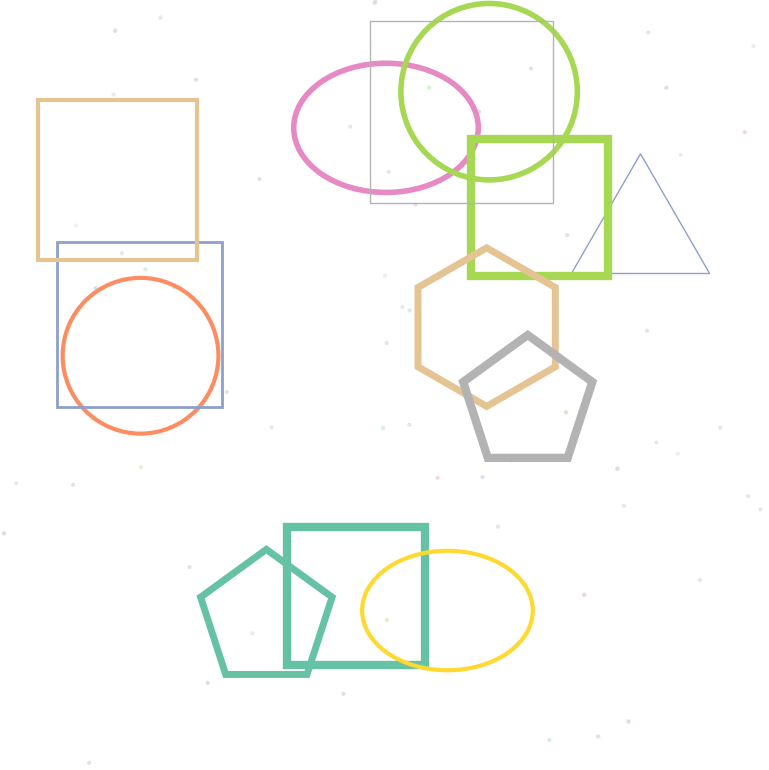[{"shape": "pentagon", "thickness": 2.5, "radius": 0.45, "center": [0.346, 0.197]}, {"shape": "square", "thickness": 3, "radius": 0.45, "center": [0.462, 0.226]}, {"shape": "circle", "thickness": 1.5, "radius": 0.51, "center": [0.182, 0.538]}, {"shape": "triangle", "thickness": 0.5, "radius": 0.52, "center": [0.832, 0.697]}, {"shape": "square", "thickness": 1, "radius": 0.54, "center": [0.181, 0.578]}, {"shape": "oval", "thickness": 2, "radius": 0.6, "center": [0.501, 0.834]}, {"shape": "square", "thickness": 3, "radius": 0.45, "center": [0.701, 0.731]}, {"shape": "circle", "thickness": 2, "radius": 0.57, "center": [0.635, 0.881]}, {"shape": "oval", "thickness": 1.5, "radius": 0.55, "center": [0.581, 0.207]}, {"shape": "hexagon", "thickness": 2.5, "radius": 0.51, "center": [0.632, 0.575]}, {"shape": "square", "thickness": 1.5, "radius": 0.52, "center": [0.152, 0.766]}, {"shape": "square", "thickness": 0.5, "radius": 0.59, "center": [0.599, 0.854]}, {"shape": "pentagon", "thickness": 3, "radius": 0.44, "center": [0.685, 0.477]}]